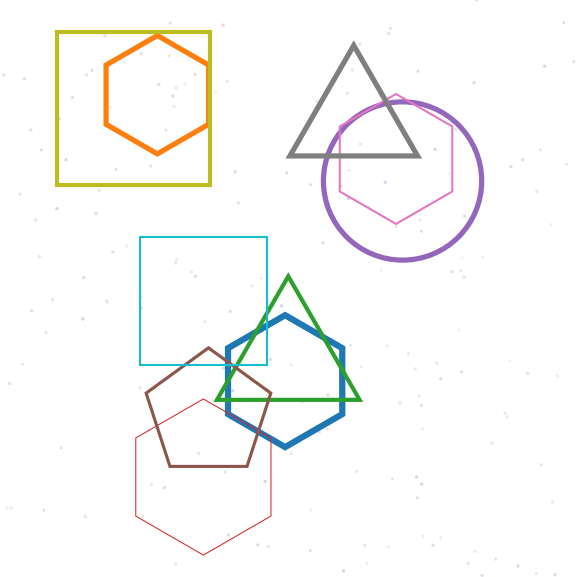[{"shape": "hexagon", "thickness": 3, "radius": 0.57, "center": [0.494, 0.339]}, {"shape": "hexagon", "thickness": 2.5, "radius": 0.51, "center": [0.272, 0.835]}, {"shape": "triangle", "thickness": 2, "radius": 0.71, "center": [0.499, 0.378]}, {"shape": "hexagon", "thickness": 0.5, "radius": 0.68, "center": [0.352, 0.173]}, {"shape": "circle", "thickness": 2.5, "radius": 0.69, "center": [0.697, 0.686]}, {"shape": "pentagon", "thickness": 1.5, "radius": 0.57, "center": [0.361, 0.283]}, {"shape": "hexagon", "thickness": 1, "radius": 0.56, "center": [0.686, 0.724]}, {"shape": "triangle", "thickness": 2.5, "radius": 0.64, "center": [0.613, 0.793]}, {"shape": "square", "thickness": 2, "radius": 0.66, "center": [0.231, 0.811]}, {"shape": "square", "thickness": 1, "radius": 0.55, "center": [0.352, 0.478]}]